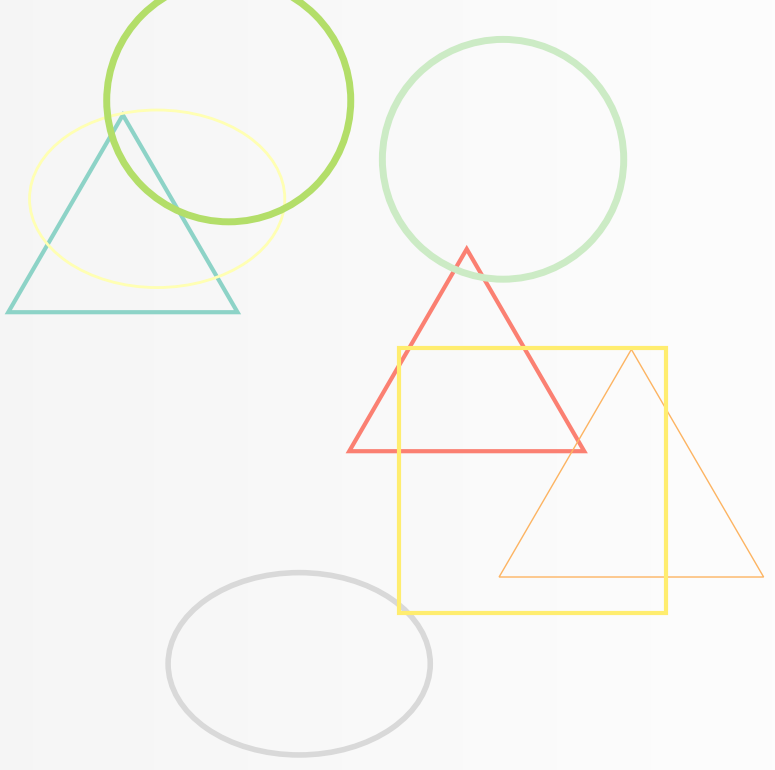[{"shape": "triangle", "thickness": 1.5, "radius": 0.85, "center": [0.159, 0.68]}, {"shape": "oval", "thickness": 1, "radius": 0.82, "center": [0.203, 0.742]}, {"shape": "triangle", "thickness": 1.5, "radius": 0.88, "center": [0.602, 0.502]}, {"shape": "triangle", "thickness": 0.5, "radius": 0.99, "center": [0.815, 0.349]}, {"shape": "circle", "thickness": 2.5, "radius": 0.79, "center": [0.295, 0.869]}, {"shape": "oval", "thickness": 2, "radius": 0.85, "center": [0.386, 0.138]}, {"shape": "circle", "thickness": 2.5, "radius": 0.78, "center": [0.649, 0.793]}, {"shape": "square", "thickness": 1.5, "radius": 0.86, "center": [0.687, 0.376]}]